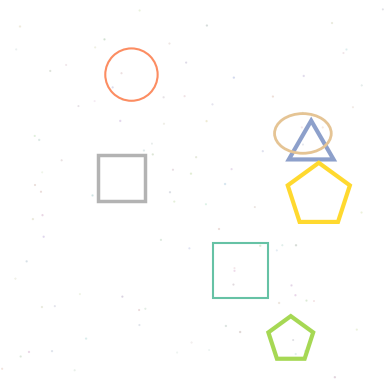[{"shape": "square", "thickness": 1.5, "radius": 0.36, "center": [0.625, 0.297]}, {"shape": "circle", "thickness": 1.5, "radius": 0.34, "center": [0.341, 0.806]}, {"shape": "triangle", "thickness": 3, "radius": 0.34, "center": [0.808, 0.619]}, {"shape": "pentagon", "thickness": 3, "radius": 0.31, "center": [0.755, 0.118]}, {"shape": "pentagon", "thickness": 3, "radius": 0.42, "center": [0.828, 0.492]}, {"shape": "oval", "thickness": 2, "radius": 0.37, "center": [0.787, 0.653]}, {"shape": "square", "thickness": 2.5, "radius": 0.3, "center": [0.315, 0.537]}]